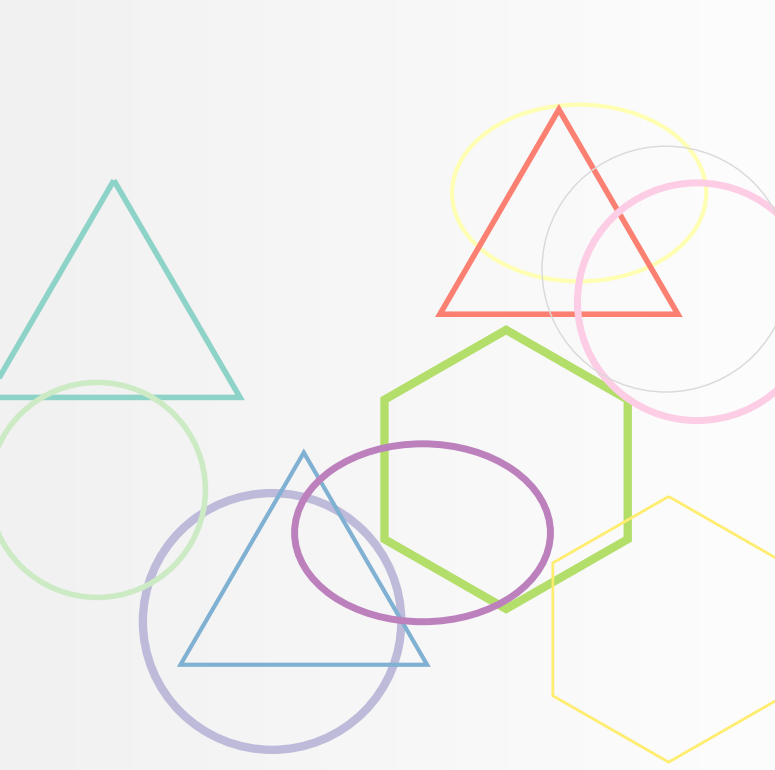[{"shape": "triangle", "thickness": 2, "radius": 0.94, "center": [0.147, 0.578]}, {"shape": "oval", "thickness": 1.5, "radius": 0.82, "center": [0.747, 0.749]}, {"shape": "circle", "thickness": 3, "radius": 0.83, "center": [0.351, 0.193]}, {"shape": "triangle", "thickness": 2, "radius": 0.89, "center": [0.721, 0.681]}, {"shape": "triangle", "thickness": 1.5, "radius": 0.92, "center": [0.392, 0.229]}, {"shape": "hexagon", "thickness": 3, "radius": 0.91, "center": [0.653, 0.39]}, {"shape": "circle", "thickness": 2.5, "radius": 0.77, "center": [0.899, 0.608]}, {"shape": "circle", "thickness": 0.5, "radius": 0.8, "center": [0.859, 0.651]}, {"shape": "oval", "thickness": 2.5, "radius": 0.83, "center": [0.545, 0.308]}, {"shape": "circle", "thickness": 2, "radius": 0.7, "center": [0.125, 0.364]}, {"shape": "hexagon", "thickness": 1, "radius": 0.86, "center": [0.863, 0.183]}]